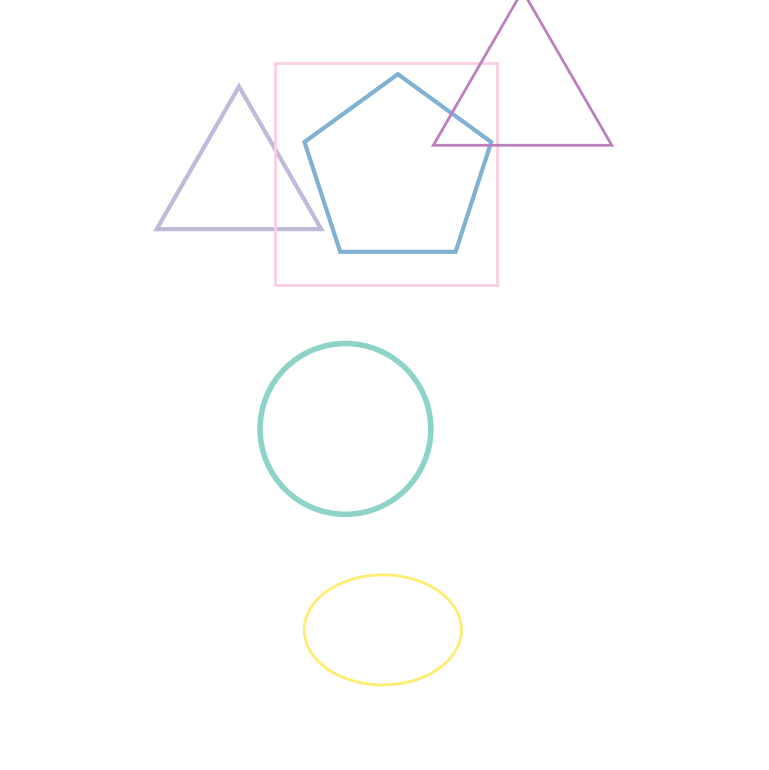[{"shape": "circle", "thickness": 2, "radius": 0.55, "center": [0.449, 0.443]}, {"shape": "triangle", "thickness": 1.5, "radius": 0.62, "center": [0.31, 0.764]}, {"shape": "pentagon", "thickness": 1.5, "radius": 0.64, "center": [0.517, 0.776]}, {"shape": "square", "thickness": 1, "radius": 0.72, "center": [0.502, 0.774]}, {"shape": "triangle", "thickness": 1, "radius": 0.67, "center": [0.679, 0.878]}, {"shape": "oval", "thickness": 1, "radius": 0.51, "center": [0.497, 0.182]}]